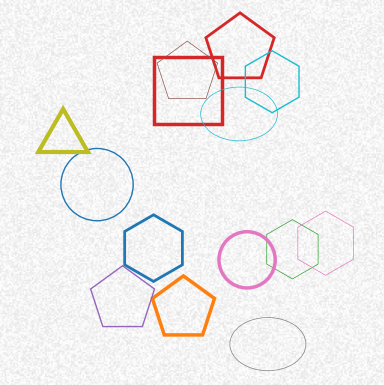[{"shape": "circle", "thickness": 1, "radius": 0.47, "center": [0.252, 0.52]}, {"shape": "hexagon", "thickness": 2, "radius": 0.43, "center": [0.399, 0.356]}, {"shape": "pentagon", "thickness": 2.5, "radius": 0.42, "center": [0.476, 0.199]}, {"shape": "hexagon", "thickness": 0.5, "radius": 0.39, "center": [0.76, 0.352]}, {"shape": "square", "thickness": 2.5, "radius": 0.44, "center": [0.488, 0.766]}, {"shape": "pentagon", "thickness": 2, "radius": 0.47, "center": [0.623, 0.873]}, {"shape": "pentagon", "thickness": 1, "radius": 0.44, "center": [0.318, 0.222]}, {"shape": "pentagon", "thickness": 0.5, "radius": 0.41, "center": [0.487, 0.811]}, {"shape": "circle", "thickness": 2.5, "radius": 0.37, "center": [0.642, 0.325]}, {"shape": "hexagon", "thickness": 0.5, "radius": 0.42, "center": [0.846, 0.368]}, {"shape": "oval", "thickness": 0.5, "radius": 0.49, "center": [0.696, 0.106]}, {"shape": "triangle", "thickness": 3, "radius": 0.37, "center": [0.164, 0.642]}, {"shape": "oval", "thickness": 0.5, "radius": 0.5, "center": [0.621, 0.704]}, {"shape": "hexagon", "thickness": 1, "radius": 0.4, "center": [0.707, 0.788]}]